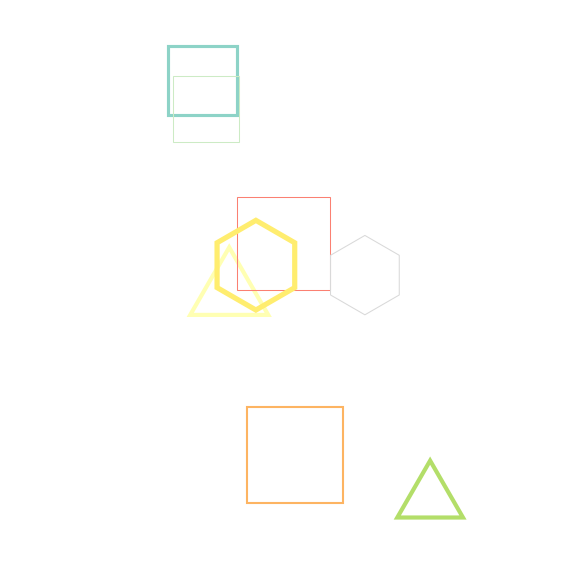[{"shape": "square", "thickness": 1.5, "radius": 0.3, "center": [0.351, 0.86]}, {"shape": "triangle", "thickness": 2, "radius": 0.39, "center": [0.397, 0.493]}, {"shape": "square", "thickness": 0.5, "radius": 0.4, "center": [0.491, 0.577]}, {"shape": "square", "thickness": 1, "radius": 0.42, "center": [0.511, 0.211]}, {"shape": "triangle", "thickness": 2, "radius": 0.33, "center": [0.745, 0.136]}, {"shape": "hexagon", "thickness": 0.5, "radius": 0.34, "center": [0.632, 0.523]}, {"shape": "square", "thickness": 0.5, "radius": 0.29, "center": [0.356, 0.81]}, {"shape": "hexagon", "thickness": 2.5, "radius": 0.39, "center": [0.443, 0.54]}]